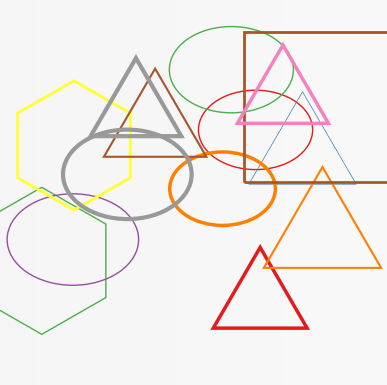[{"shape": "triangle", "thickness": 2.5, "radius": 0.7, "center": [0.671, 0.218]}, {"shape": "oval", "thickness": 1, "radius": 0.74, "center": [0.659, 0.663]}, {"shape": "triangle", "thickness": 0.5, "radius": 0.8, "center": [0.781, 0.602]}, {"shape": "oval", "thickness": 1, "radius": 0.8, "center": [0.597, 0.819]}, {"shape": "hexagon", "thickness": 1, "radius": 0.95, "center": [0.108, 0.323]}, {"shape": "oval", "thickness": 1, "radius": 0.85, "center": [0.188, 0.378]}, {"shape": "oval", "thickness": 2.5, "radius": 0.68, "center": [0.574, 0.51]}, {"shape": "triangle", "thickness": 1.5, "radius": 0.87, "center": [0.832, 0.392]}, {"shape": "hexagon", "thickness": 2, "radius": 0.84, "center": [0.191, 0.622]}, {"shape": "square", "thickness": 2, "radius": 0.97, "center": [0.824, 0.723]}, {"shape": "triangle", "thickness": 1.5, "radius": 0.76, "center": [0.4, 0.669]}, {"shape": "triangle", "thickness": 2.5, "radius": 0.68, "center": [0.73, 0.747]}, {"shape": "oval", "thickness": 3, "radius": 0.83, "center": [0.329, 0.547]}, {"shape": "triangle", "thickness": 3, "radius": 0.68, "center": [0.351, 0.714]}]